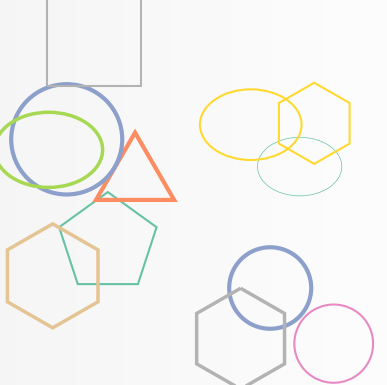[{"shape": "pentagon", "thickness": 1.5, "radius": 0.66, "center": [0.278, 0.369]}, {"shape": "oval", "thickness": 0.5, "radius": 0.54, "center": [0.773, 0.567]}, {"shape": "triangle", "thickness": 3, "radius": 0.58, "center": [0.349, 0.539]}, {"shape": "circle", "thickness": 3, "radius": 0.72, "center": [0.172, 0.638]}, {"shape": "circle", "thickness": 3, "radius": 0.53, "center": [0.697, 0.252]}, {"shape": "circle", "thickness": 1.5, "radius": 0.51, "center": [0.861, 0.107]}, {"shape": "oval", "thickness": 2.5, "radius": 0.7, "center": [0.125, 0.611]}, {"shape": "hexagon", "thickness": 1.5, "radius": 0.53, "center": [0.811, 0.68]}, {"shape": "oval", "thickness": 1.5, "radius": 0.66, "center": [0.647, 0.676]}, {"shape": "hexagon", "thickness": 2.5, "radius": 0.67, "center": [0.136, 0.283]}, {"shape": "hexagon", "thickness": 2.5, "radius": 0.65, "center": [0.621, 0.12]}, {"shape": "square", "thickness": 1.5, "radius": 0.6, "center": [0.242, 0.897]}]